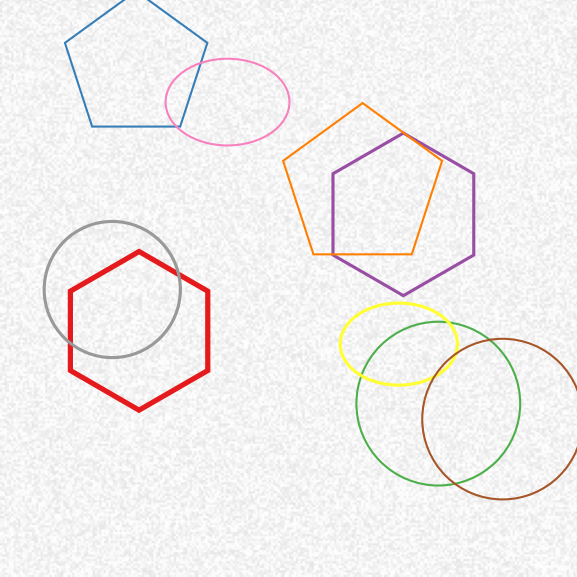[{"shape": "hexagon", "thickness": 2.5, "radius": 0.69, "center": [0.241, 0.426]}, {"shape": "pentagon", "thickness": 1, "radius": 0.65, "center": [0.236, 0.885]}, {"shape": "circle", "thickness": 1, "radius": 0.71, "center": [0.759, 0.3]}, {"shape": "hexagon", "thickness": 1.5, "radius": 0.7, "center": [0.698, 0.628]}, {"shape": "pentagon", "thickness": 1, "radius": 0.72, "center": [0.628, 0.676]}, {"shape": "oval", "thickness": 1.5, "radius": 0.51, "center": [0.691, 0.403]}, {"shape": "circle", "thickness": 1, "radius": 0.7, "center": [0.87, 0.273]}, {"shape": "oval", "thickness": 1, "radius": 0.54, "center": [0.394, 0.822]}, {"shape": "circle", "thickness": 1.5, "radius": 0.59, "center": [0.194, 0.498]}]